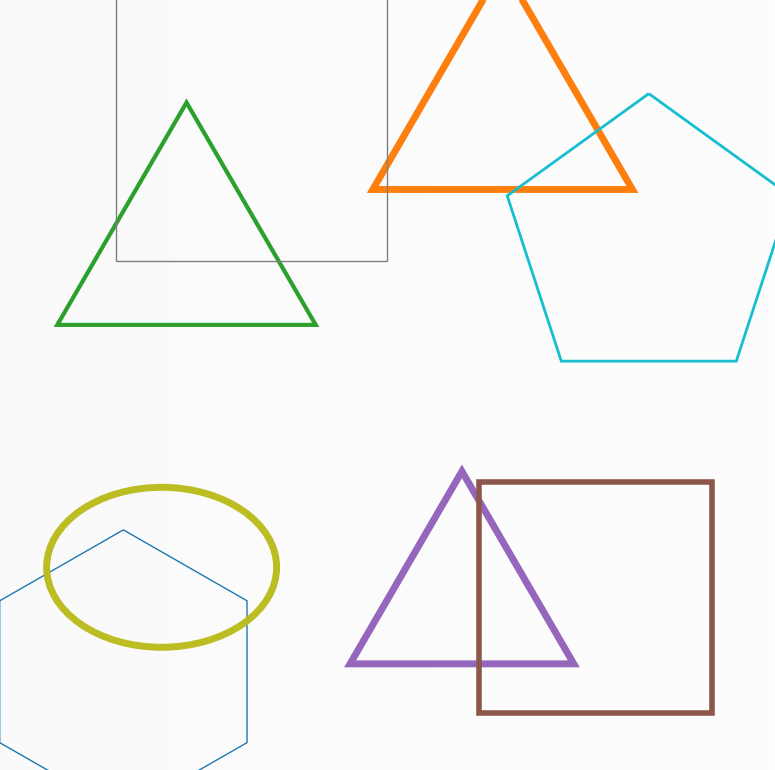[{"shape": "hexagon", "thickness": 0.5, "radius": 0.92, "center": [0.159, 0.128]}, {"shape": "triangle", "thickness": 2.5, "radius": 0.97, "center": [0.649, 0.851]}, {"shape": "triangle", "thickness": 1.5, "radius": 0.96, "center": [0.241, 0.674]}, {"shape": "triangle", "thickness": 2.5, "radius": 0.83, "center": [0.596, 0.221]}, {"shape": "square", "thickness": 2, "radius": 0.75, "center": [0.768, 0.224]}, {"shape": "square", "thickness": 0.5, "radius": 0.88, "center": [0.324, 0.836]}, {"shape": "oval", "thickness": 2.5, "radius": 0.74, "center": [0.209, 0.263]}, {"shape": "pentagon", "thickness": 1, "radius": 0.96, "center": [0.837, 0.686]}]